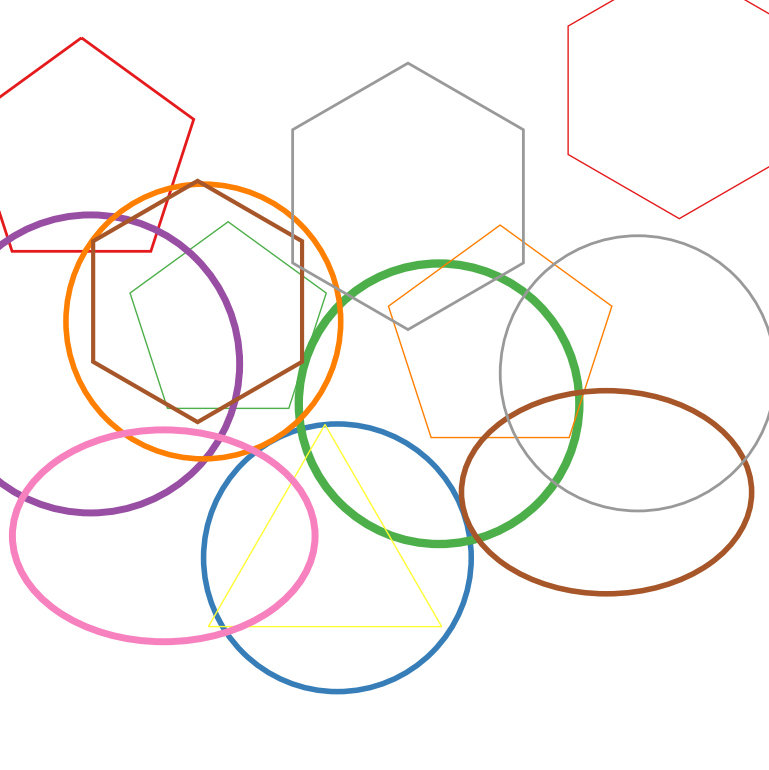[{"shape": "pentagon", "thickness": 1, "radius": 0.77, "center": [0.106, 0.798]}, {"shape": "hexagon", "thickness": 0.5, "radius": 0.83, "center": [0.882, 0.883]}, {"shape": "circle", "thickness": 2, "radius": 0.87, "center": [0.438, 0.276]}, {"shape": "circle", "thickness": 3, "radius": 0.91, "center": [0.57, 0.476]}, {"shape": "pentagon", "thickness": 0.5, "radius": 0.67, "center": [0.296, 0.578]}, {"shape": "circle", "thickness": 2.5, "radius": 0.97, "center": [0.118, 0.527]}, {"shape": "circle", "thickness": 2, "radius": 0.89, "center": [0.264, 0.582]}, {"shape": "pentagon", "thickness": 0.5, "radius": 0.76, "center": [0.65, 0.555]}, {"shape": "triangle", "thickness": 0.5, "radius": 0.87, "center": [0.422, 0.274]}, {"shape": "hexagon", "thickness": 1.5, "radius": 0.78, "center": [0.257, 0.608]}, {"shape": "oval", "thickness": 2, "radius": 0.94, "center": [0.788, 0.361]}, {"shape": "oval", "thickness": 2.5, "radius": 0.98, "center": [0.213, 0.304]}, {"shape": "circle", "thickness": 1, "radius": 0.89, "center": [0.828, 0.515]}, {"shape": "hexagon", "thickness": 1, "radius": 0.87, "center": [0.53, 0.745]}]